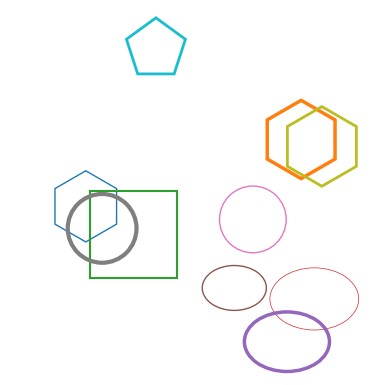[{"shape": "hexagon", "thickness": 1, "radius": 0.46, "center": [0.223, 0.464]}, {"shape": "hexagon", "thickness": 2.5, "radius": 0.51, "center": [0.782, 0.638]}, {"shape": "square", "thickness": 1.5, "radius": 0.56, "center": [0.348, 0.39]}, {"shape": "oval", "thickness": 0.5, "radius": 0.58, "center": [0.816, 0.224]}, {"shape": "oval", "thickness": 2.5, "radius": 0.55, "center": [0.745, 0.112]}, {"shape": "oval", "thickness": 1, "radius": 0.42, "center": [0.609, 0.252]}, {"shape": "circle", "thickness": 1, "radius": 0.43, "center": [0.657, 0.43]}, {"shape": "circle", "thickness": 3, "radius": 0.45, "center": [0.265, 0.407]}, {"shape": "hexagon", "thickness": 2, "radius": 0.52, "center": [0.836, 0.62]}, {"shape": "pentagon", "thickness": 2, "radius": 0.4, "center": [0.405, 0.873]}]